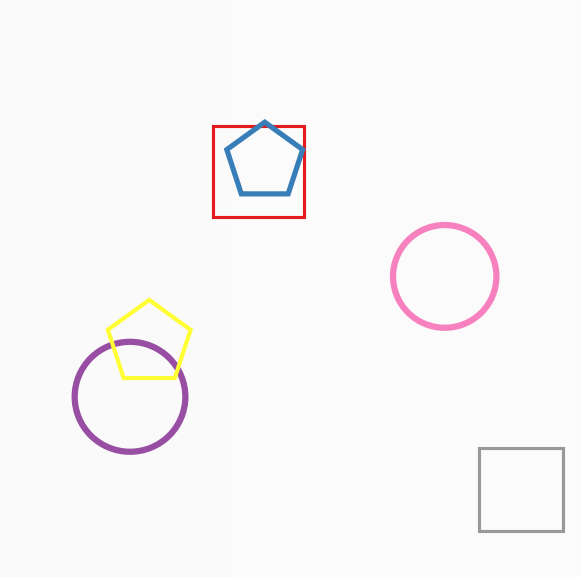[{"shape": "square", "thickness": 1.5, "radius": 0.39, "center": [0.445, 0.702]}, {"shape": "pentagon", "thickness": 2.5, "radius": 0.34, "center": [0.455, 0.719]}, {"shape": "circle", "thickness": 3, "radius": 0.48, "center": [0.224, 0.312]}, {"shape": "pentagon", "thickness": 2, "radius": 0.37, "center": [0.257, 0.405]}, {"shape": "circle", "thickness": 3, "radius": 0.44, "center": [0.765, 0.521]}, {"shape": "square", "thickness": 1.5, "radius": 0.36, "center": [0.897, 0.152]}]